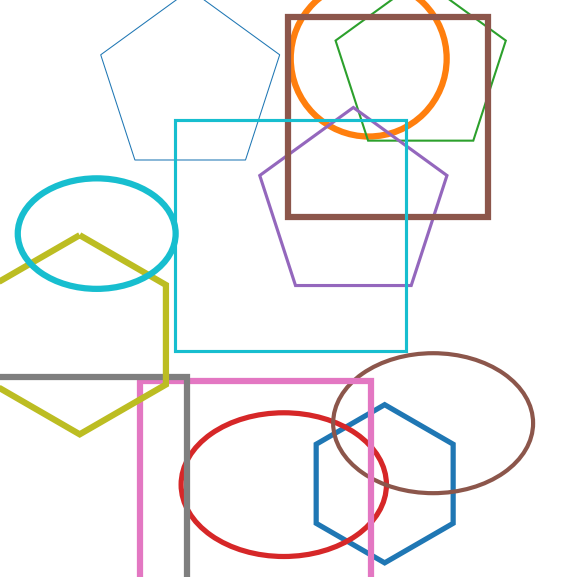[{"shape": "pentagon", "thickness": 0.5, "radius": 0.81, "center": [0.329, 0.854]}, {"shape": "hexagon", "thickness": 2.5, "radius": 0.68, "center": [0.666, 0.161]}, {"shape": "circle", "thickness": 3, "radius": 0.67, "center": [0.638, 0.898]}, {"shape": "pentagon", "thickness": 1, "radius": 0.77, "center": [0.728, 0.881]}, {"shape": "oval", "thickness": 2.5, "radius": 0.89, "center": [0.491, 0.16]}, {"shape": "pentagon", "thickness": 1.5, "radius": 0.85, "center": [0.612, 0.643]}, {"shape": "oval", "thickness": 2, "radius": 0.87, "center": [0.75, 0.266]}, {"shape": "square", "thickness": 3, "radius": 0.87, "center": [0.672, 0.796]}, {"shape": "square", "thickness": 3, "radius": 1.0, "center": [0.442, 0.139]}, {"shape": "square", "thickness": 3, "radius": 1.0, "center": [0.124, 0.146]}, {"shape": "hexagon", "thickness": 3, "radius": 0.86, "center": [0.138, 0.419]}, {"shape": "square", "thickness": 1.5, "radius": 1.0, "center": [0.503, 0.591]}, {"shape": "oval", "thickness": 3, "radius": 0.68, "center": [0.167, 0.595]}]